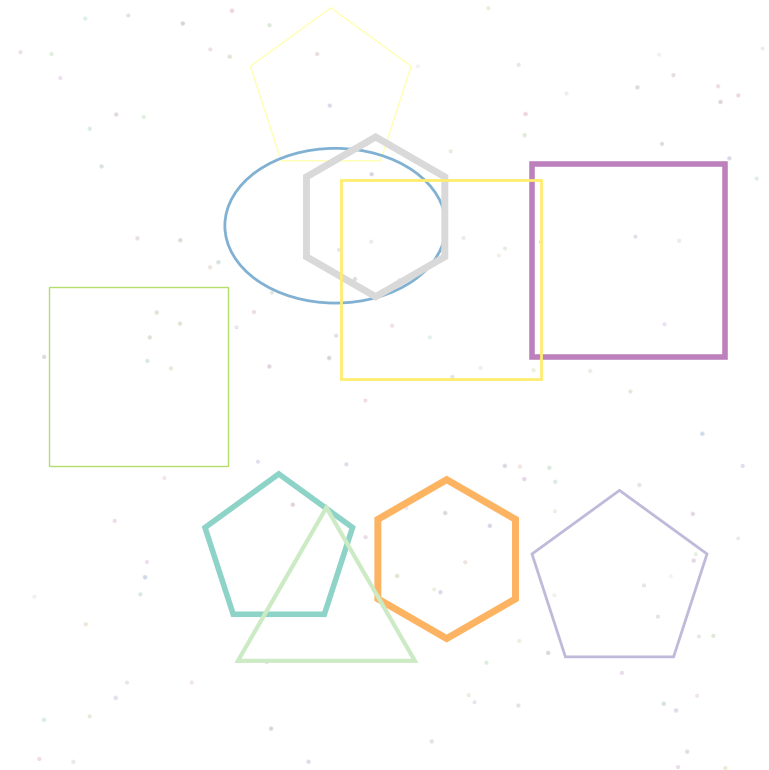[{"shape": "pentagon", "thickness": 2, "radius": 0.5, "center": [0.362, 0.284]}, {"shape": "pentagon", "thickness": 0.5, "radius": 0.55, "center": [0.43, 0.88]}, {"shape": "pentagon", "thickness": 1, "radius": 0.6, "center": [0.805, 0.244]}, {"shape": "oval", "thickness": 1, "radius": 0.72, "center": [0.436, 0.707]}, {"shape": "hexagon", "thickness": 2.5, "radius": 0.52, "center": [0.58, 0.274]}, {"shape": "square", "thickness": 0.5, "radius": 0.58, "center": [0.18, 0.511]}, {"shape": "hexagon", "thickness": 2.5, "radius": 0.52, "center": [0.488, 0.718]}, {"shape": "square", "thickness": 2, "radius": 0.63, "center": [0.816, 0.661]}, {"shape": "triangle", "thickness": 1.5, "radius": 0.66, "center": [0.424, 0.208]}, {"shape": "square", "thickness": 1, "radius": 0.65, "center": [0.572, 0.637]}]